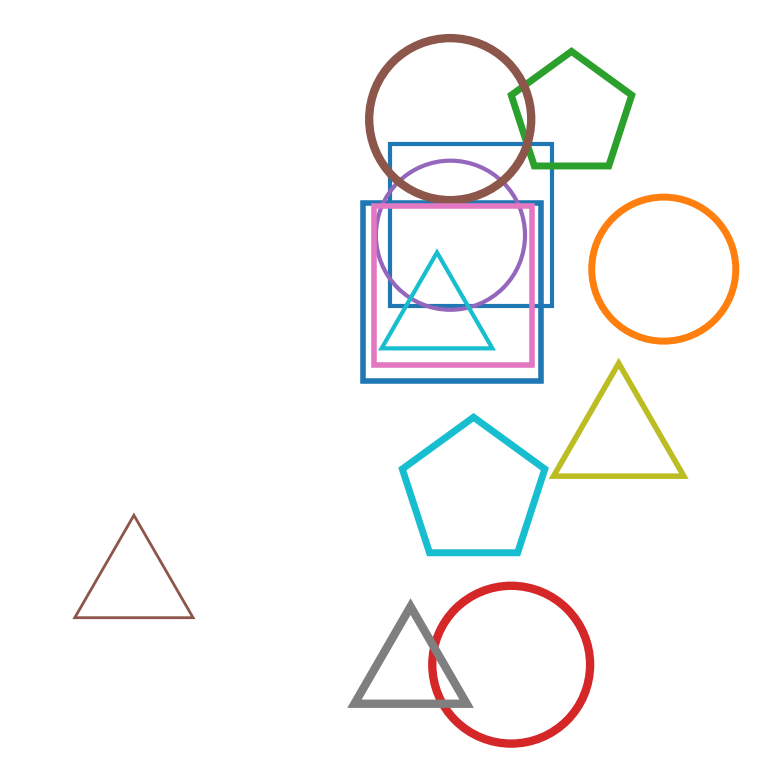[{"shape": "square", "thickness": 2, "radius": 0.58, "center": [0.587, 0.621]}, {"shape": "square", "thickness": 1.5, "radius": 0.53, "center": [0.612, 0.708]}, {"shape": "circle", "thickness": 2.5, "radius": 0.47, "center": [0.862, 0.65]}, {"shape": "pentagon", "thickness": 2.5, "radius": 0.41, "center": [0.742, 0.851]}, {"shape": "circle", "thickness": 3, "radius": 0.51, "center": [0.664, 0.137]}, {"shape": "circle", "thickness": 1.5, "radius": 0.48, "center": [0.585, 0.695]}, {"shape": "triangle", "thickness": 1, "radius": 0.44, "center": [0.174, 0.242]}, {"shape": "circle", "thickness": 3, "radius": 0.53, "center": [0.585, 0.845]}, {"shape": "square", "thickness": 2, "radius": 0.51, "center": [0.589, 0.629]}, {"shape": "triangle", "thickness": 3, "radius": 0.42, "center": [0.533, 0.128]}, {"shape": "triangle", "thickness": 2, "radius": 0.49, "center": [0.803, 0.43]}, {"shape": "pentagon", "thickness": 2.5, "radius": 0.49, "center": [0.615, 0.361]}, {"shape": "triangle", "thickness": 1.5, "radius": 0.42, "center": [0.568, 0.589]}]